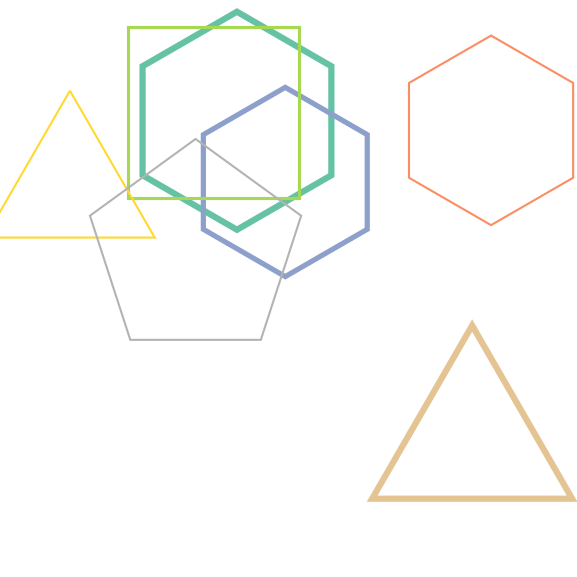[{"shape": "hexagon", "thickness": 3, "radius": 0.94, "center": [0.41, 0.79]}, {"shape": "hexagon", "thickness": 1, "radius": 0.82, "center": [0.85, 0.773]}, {"shape": "hexagon", "thickness": 2.5, "radius": 0.82, "center": [0.494, 0.684]}, {"shape": "square", "thickness": 1.5, "radius": 0.74, "center": [0.369, 0.804]}, {"shape": "triangle", "thickness": 1, "radius": 0.85, "center": [0.121, 0.673]}, {"shape": "triangle", "thickness": 3, "radius": 1.0, "center": [0.818, 0.236]}, {"shape": "pentagon", "thickness": 1, "radius": 0.96, "center": [0.339, 0.566]}]